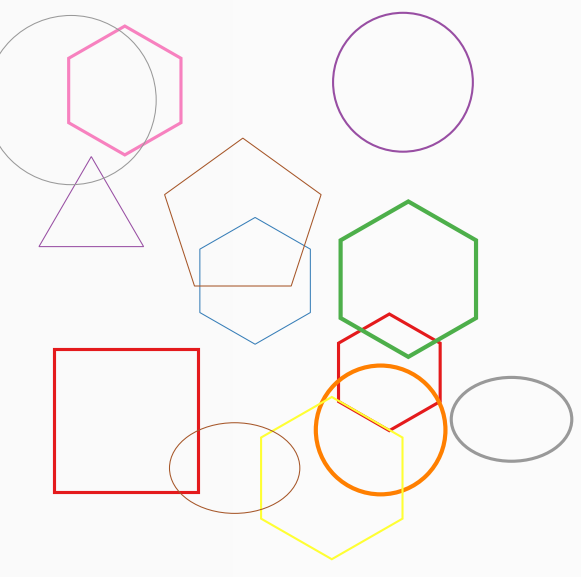[{"shape": "hexagon", "thickness": 1.5, "radius": 0.5, "center": [0.67, 0.354]}, {"shape": "square", "thickness": 1.5, "radius": 0.62, "center": [0.217, 0.272]}, {"shape": "hexagon", "thickness": 0.5, "radius": 0.55, "center": [0.439, 0.513]}, {"shape": "hexagon", "thickness": 2, "radius": 0.67, "center": [0.702, 0.516]}, {"shape": "circle", "thickness": 1, "radius": 0.6, "center": [0.693, 0.857]}, {"shape": "triangle", "thickness": 0.5, "radius": 0.52, "center": [0.157, 0.624]}, {"shape": "circle", "thickness": 2, "radius": 0.56, "center": [0.655, 0.255]}, {"shape": "hexagon", "thickness": 1, "radius": 0.7, "center": [0.571, 0.171]}, {"shape": "pentagon", "thickness": 0.5, "radius": 0.71, "center": [0.418, 0.618]}, {"shape": "oval", "thickness": 0.5, "radius": 0.56, "center": [0.404, 0.189]}, {"shape": "hexagon", "thickness": 1.5, "radius": 0.56, "center": [0.215, 0.842]}, {"shape": "circle", "thickness": 0.5, "radius": 0.73, "center": [0.122, 0.826]}, {"shape": "oval", "thickness": 1.5, "radius": 0.52, "center": [0.88, 0.273]}]